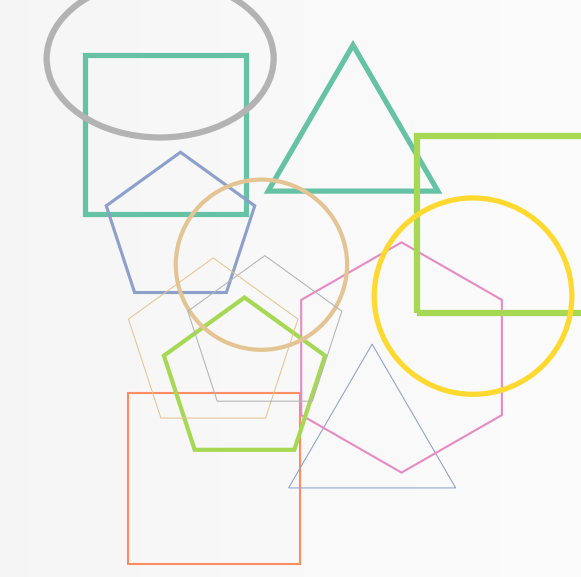[{"shape": "triangle", "thickness": 2.5, "radius": 0.84, "center": [0.607, 0.753]}, {"shape": "square", "thickness": 2.5, "radius": 0.69, "center": [0.285, 0.767]}, {"shape": "square", "thickness": 1, "radius": 0.74, "center": [0.368, 0.171]}, {"shape": "triangle", "thickness": 0.5, "radius": 0.83, "center": [0.64, 0.237]}, {"shape": "pentagon", "thickness": 1.5, "radius": 0.67, "center": [0.311, 0.601]}, {"shape": "hexagon", "thickness": 1, "radius": 1.0, "center": [0.691, 0.38]}, {"shape": "square", "thickness": 3, "radius": 0.77, "center": [0.87, 0.61]}, {"shape": "pentagon", "thickness": 2, "radius": 0.73, "center": [0.421, 0.338]}, {"shape": "circle", "thickness": 2.5, "radius": 0.85, "center": [0.814, 0.486]}, {"shape": "circle", "thickness": 2, "radius": 0.74, "center": [0.45, 0.541]}, {"shape": "pentagon", "thickness": 0.5, "radius": 0.77, "center": [0.367, 0.399]}, {"shape": "oval", "thickness": 3, "radius": 0.98, "center": [0.276, 0.898]}, {"shape": "pentagon", "thickness": 0.5, "radius": 0.7, "center": [0.456, 0.417]}]